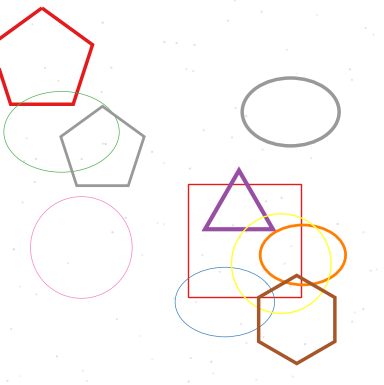[{"shape": "square", "thickness": 1, "radius": 0.73, "center": [0.636, 0.374]}, {"shape": "pentagon", "thickness": 2.5, "radius": 0.69, "center": [0.109, 0.841]}, {"shape": "oval", "thickness": 0.5, "radius": 0.65, "center": [0.584, 0.215]}, {"shape": "oval", "thickness": 0.5, "radius": 0.75, "center": [0.16, 0.658]}, {"shape": "triangle", "thickness": 3, "radius": 0.51, "center": [0.621, 0.455]}, {"shape": "oval", "thickness": 2, "radius": 0.55, "center": [0.787, 0.338]}, {"shape": "circle", "thickness": 1, "radius": 0.65, "center": [0.731, 0.315]}, {"shape": "hexagon", "thickness": 2.5, "radius": 0.57, "center": [0.771, 0.17]}, {"shape": "circle", "thickness": 0.5, "radius": 0.66, "center": [0.211, 0.357]}, {"shape": "oval", "thickness": 2.5, "radius": 0.63, "center": [0.755, 0.709]}, {"shape": "pentagon", "thickness": 2, "radius": 0.57, "center": [0.266, 0.61]}]